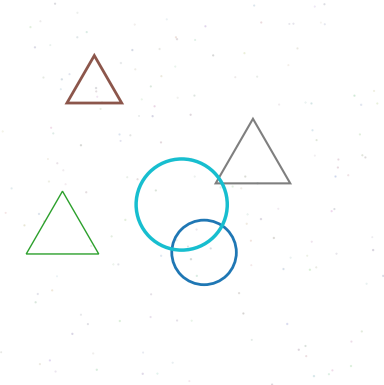[{"shape": "circle", "thickness": 2, "radius": 0.42, "center": [0.53, 0.344]}, {"shape": "triangle", "thickness": 1, "radius": 0.54, "center": [0.162, 0.395]}, {"shape": "triangle", "thickness": 2, "radius": 0.41, "center": [0.245, 0.774]}, {"shape": "triangle", "thickness": 1.5, "radius": 0.56, "center": [0.657, 0.58]}, {"shape": "circle", "thickness": 2.5, "radius": 0.59, "center": [0.472, 0.469]}]